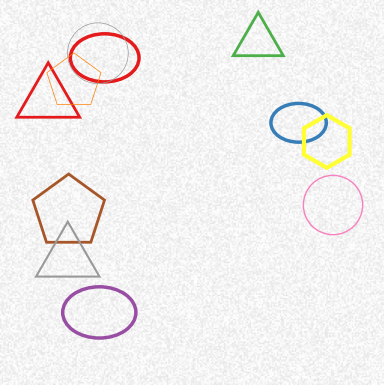[{"shape": "triangle", "thickness": 2, "radius": 0.47, "center": [0.125, 0.743]}, {"shape": "oval", "thickness": 2.5, "radius": 0.45, "center": [0.272, 0.85]}, {"shape": "oval", "thickness": 2.5, "radius": 0.36, "center": [0.776, 0.681]}, {"shape": "triangle", "thickness": 2, "radius": 0.38, "center": [0.671, 0.893]}, {"shape": "oval", "thickness": 2.5, "radius": 0.48, "center": [0.258, 0.189]}, {"shape": "pentagon", "thickness": 0.5, "radius": 0.37, "center": [0.192, 0.788]}, {"shape": "hexagon", "thickness": 3, "radius": 0.34, "center": [0.849, 0.633]}, {"shape": "pentagon", "thickness": 2, "radius": 0.49, "center": [0.178, 0.45]}, {"shape": "circle", "thickness": 1, "radius": 0.39, "center": [0.865, 0.467]}, {"shape": "circle", "thickness": 0.5, "radius": 0.39, "center": [0.254, 0.862]}, {"shape": "triangle", "thickness": 1.5, "radius": 0.48, "center": [0.176, 0.329]}]